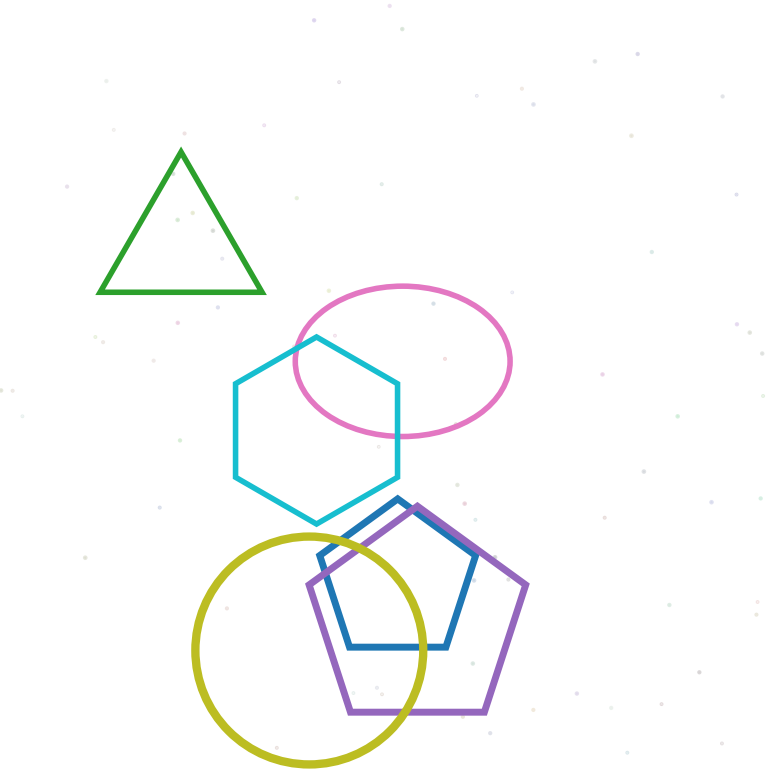[{"shape": "pentagon", "thickness": 2.5, "radius": 0.53, "center": [0.516, 0.246]}, {"shape": "triangle", "thickness": 2, "radius": 0.61, "center": [0.235, 0.681]}, {"shape": "pentagon", "thickness": 2.5, "radius": 0.74, "center": [0.542, 0.195]}, {"shape": "oval", "thickness": 2, "radius": 0.7, "center": [0.523, 0.531]}, {"shape": "circle", "thickness": 3, "radius": 0.74, "center": [0.402, 0.155]}, {"shape": "hexagon", "thickness": 2, "radius": 0.61, "center": [0.411, 0.441]}]